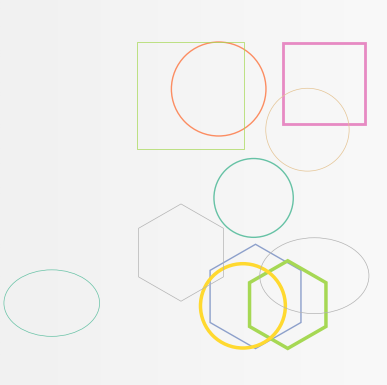[{"shape": "oval", "thickness": 0.5, "radius": 0.62, "center": [0.134, 0.213]}, {"shape": "circle", "thickness": 1, "radius": 0.51, "center": [0.654, 0.486]}, {"shape": "circle", "thickness": 1, "radius": 0.61, "center": [0.564, 0.769]}, {"shape": "hexagon", "thickness": 1, "radius": 0.68, "center": [0.659, 0.23]}, {"shape": "square", "thickness": 2, "radius": 0.53, "center": [0.836, 0.783]}, {"shape": "hexagon", "thickness": 2.5, "radius": 0.57, "center": [0.743, 0.209]}, {"shape": "square", "thickness": 0.5, "radius": 0.69, "center": [0.491, 0.753]}, {"shape": "circle", "thickness": 2.5, "radius": 0.55, "center": [0.627, 0.206]}, {"shape": "circle", "thickness": 0.5, "radius": 0.54, "center": [0.793, 0.663]}, {"shape": "hexagon", "thickness": 0.5, "radius": 0.63, "center": [0.467, 0.344]}, {"shape": "oval", "thickness": 0.5, "radius": 0.7, "center": [0.811, 0.284]}]